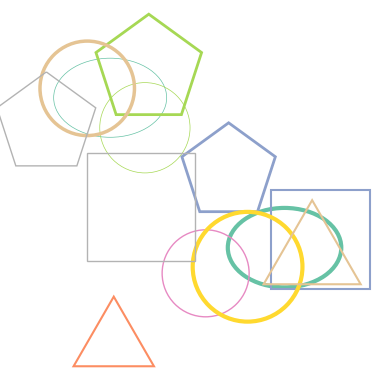[{"shape": "oval", "thickness": 0.5, "radius": 0.73, "center": [0.286, 0.746]}, {"shape": "oval", "thickness": 3, "radius": 0.74, "center": [0.739, 0.357]}, {"shape": "triangle", "thickness": 1.5, "radius": 0.6, "center": [0.295, 0.109]}, {"shape": "square", "thickness": 1.5, "radius": 0.64, "center": [0.833, 0.378]}, {"shape": "pentagon", "thickness": 2, "radius": 0.64, "center": [0.594, 0.553]}, {"shape": "circle", "thickness": 1, "radius": 0.56, "center": [0.534, 0.29]}, {"shape": "circle", "thickness": 0.5, "radius": 0.59, "center": [0.376, 0.668]}, {"shape": "pentagon", "thickness": 2, "radius": 0.72, "center": [0.386, 0.819]}, {"shape": "circle", "thickness": 3, "radius": 0.71, "center": [0.643, 0.307]}, {"shape": "circle", "thickness": 2.5, "radius": 0.61, "center": [0.227, 0.771]}, {"shape": "triangle", "thickness": 1.5, "radius": 0.73, "center": [0.811, 0.334]}, {"shape": "pentagon", "thickness": 1, "radius": 0.67, "center": [0.12, 0.678]}, {"shape": "square", "thickness": 1, "radius": 0.7, "center": [0.365, 0.462]}]